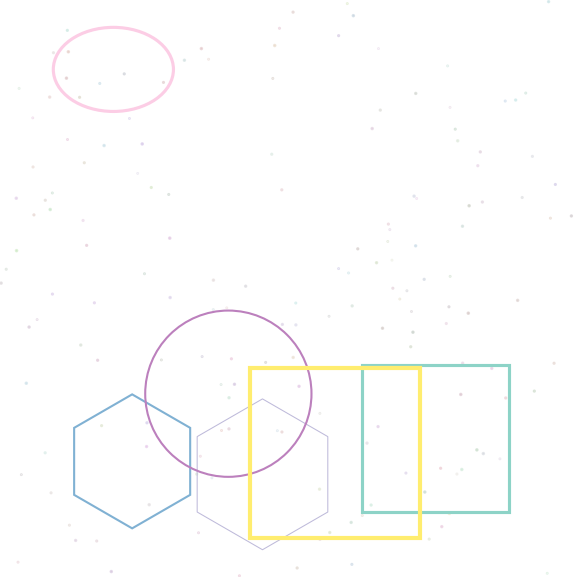[{"shape": "square", "thickness": 1.5, "radius": 0.64, "center": [0.755, 0.24]}, {"shape": "hexagon", "thickness": 0.5, "radius": 0.65, "center": [0.455, 0.178]}, {"shape": "hexagon", "thickness": 1, "radius": 0.58, "center": [0.229, 0.2]}, {"shape": "oval", "thickness": 1.5, "radius": 0.52, "center": [0.196, 0.879]}, {"shape": "circle", "thickness": 1, "radius": 0.72, "center": [0.395, 0.317]}, {"shape": "square", "thickness": 2, "radius": 0.74, "center": [0.58, 0.215]}]